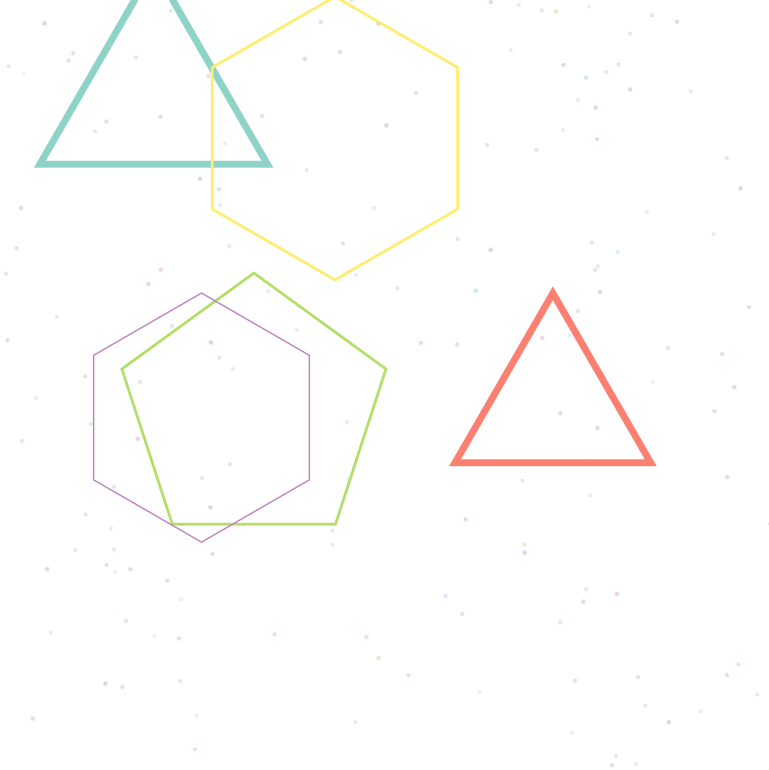[{"shape": "triangle", "thickness": 2.5, "radius": 0.85, "center": [0.2, 0.872]}, {"shape": "triangle", "thickness": 2.5, "radius": 0.73, "center": [0.718, 0.472]}, {"shape": "pentagon", "thickness": 1, "radius": 0.9, "center": [0.33, 0.465]}, {"shape": "hexagon", "thickness": 0.5, "radius": 0.81, "center": [0.262, 0.458]}, {"shape": "hexagon", "thickness": 1, "radius": 0.92, "center": [0.435, 0.82]}]